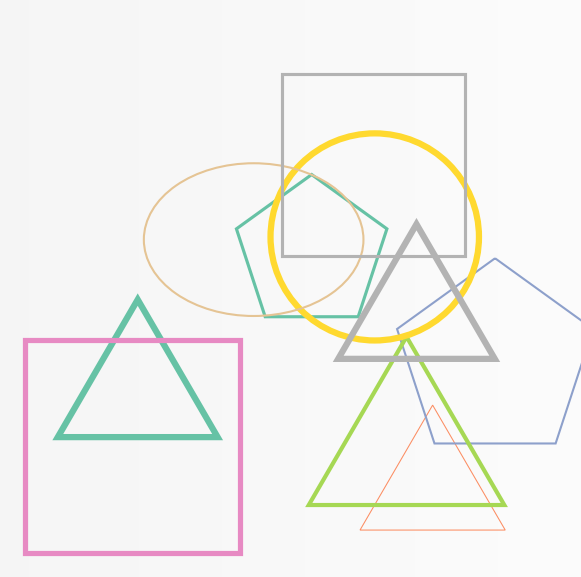[{"shape": "triangle", "thickness": 3, "radius": 0.79, "center": [0.237, 0.322]}, {"shape": "pentagon", "thickness": 1.5, "radius": 0.68, "center": [0.536, 0.561]}, {"shape": "triangle", "thickness": 0.5, "radius": 0.72, "center": [0.744, 0.153]}, {"shape": "pentagon", "thickness": 1, "radius": 0.89, "center": [0.852, 0.375]}, {"shape": "square", "thickness": 2.5, "radius": 0.92, "center": [0.228, 0.226]}, {"shape": "triangle", "thickness": 2, "radius": 0.97, "center": [0.699, 0.222]}, {"shape": "circle", "thickness": 3, "radius": 0.9, "center": [0.645, 0.589]}, {"shape": "oval", "thickness": 1, "radius": 0.94, "center": [0.436, 0.584]}, {"shape": "triangle", "thickness": 3, "radius": 0.78, "center": [0.717, 0.455]}, {"shape": "square", "thickness": 1.5, "radius": 0.79, "center": [0.643, 0.713]}]